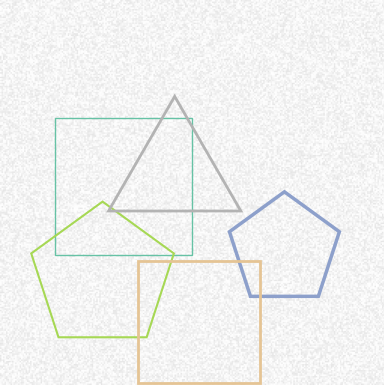[{"shape": "square", "thickness": 1, "radius": 0.89, "center": [0.32, 0.515]}, {"shape": "pentagon", "thickness": 2.5, "radius": 0.75, "center": [0.739, 0.352]}, {"shape": "pentagon", "thickness": 1.5, "radius": 0.97, "center": [0.266, 0.282]}, {"shape": "square", "thickness": 2, "radius": 0.79, "center": [0.518, 0.164]}, {"shape": "triangle", "thickness": 2, "radius": 0.99, "center": [0.454, 0.551]}]